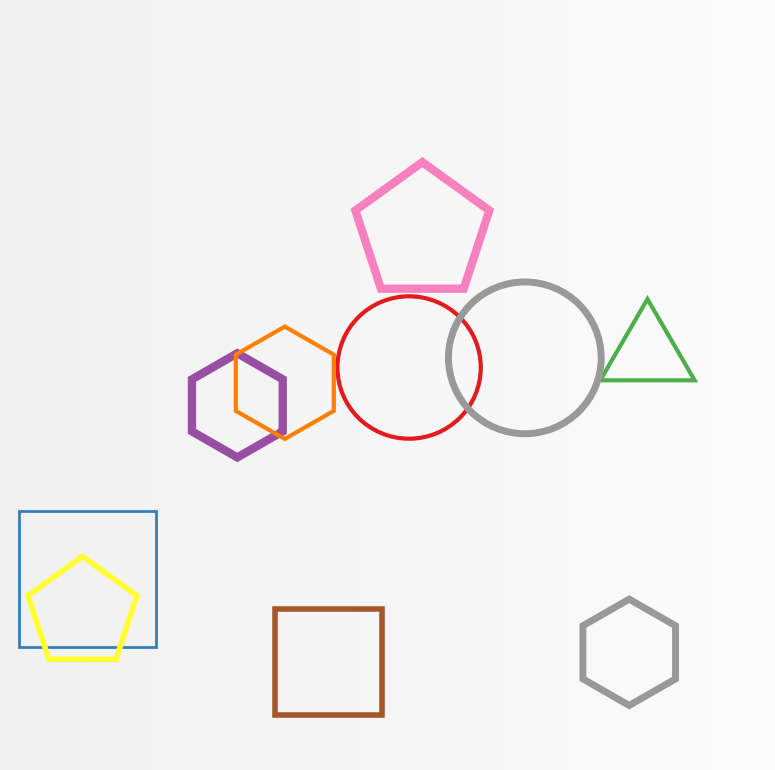[{"shape": "circle", "thickness": 1.5, "radius": 0.46, "center": [0.528, 0.523]}, {"shape": "square", "thickness": 1, "radius": 0.44, "center": [0.113, 0.248]}, {"shape": "triangle", "thickness": 1.5, "radius": 0.35, "center": [0.835, 0.541]}, {"shape": "hexagon", "thickness": 3, "radius": 0.34, "center": [0.306, 0.474]}, {"shape": "hexagon", "thickness": 1.5, "radius": 0.36, "center": [0.367, 0.503]}, {"shape": "pentagon", "thickness": 2, "radius": 0.37, "center": [0.106, 0.204]}, {"shape": "square", "thickness": 2, "radius": 0.34, "center": [0.424, 0.141]}, {"shape": "pentagon", "thickness": 3, "radius": 0.45, "center": [0.545, 0.699]}, {"shape": "circle", "thickness": 2.5, "radius": 0.49, "center": [0.677, 0.535]}, {"shape": "hexagon", "thickness": 2.5, "radius": 0.35, "center": [0.812, 0.153]}]